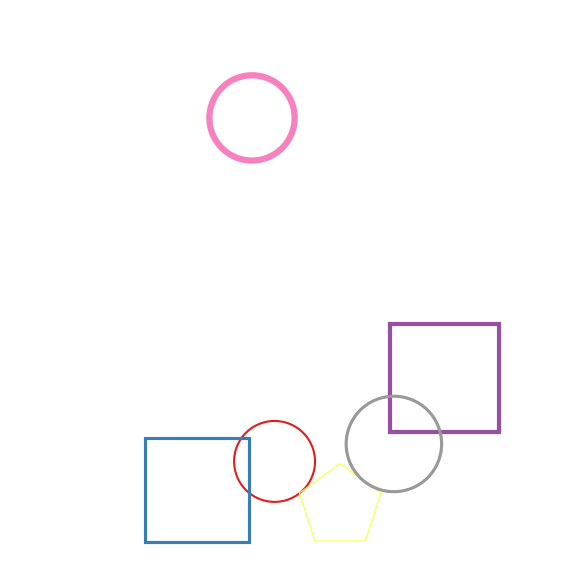[{"shape": "circle", "thickness": 1, "radius": 0.35, "center": [0.475, 0.2]}, {"shape": "square", "thickness": 1.5, "radius": 0.45, "center": [0.341, 0.151]}, {"shape": "square", "thickness": 2, "radius": 0.47, "center": [0.77, 0.345]}, {"shape": "pentagon", "thickness": 0.5, "radius": 0.37, "center": [0.589, 0.122]}, {"shape": "circle", "thickness": 3, "radius": 0.37, "center": [0.436, 0.795]}, {"shape": "circle", "thickness": 1.5, "radius": 0.41, "center": [0.682, 0.23]}]